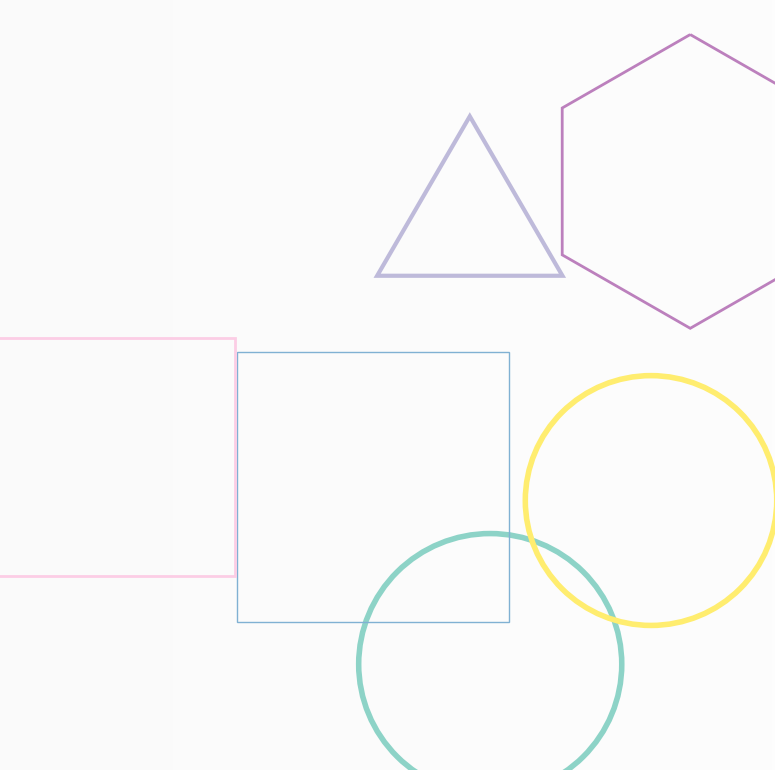[{"shape": "circle", "thickness": 2, "radius": 0.85, "center": [0.633, 0.137]}, {"shape": "triangle", "thickness": 1.5, "radius": 0.69, "center": [0.606, 0.711]}, {"shape": "square", "thickness": 0.5, "radius": 0.88, "center": [0.481, 0.368]}, {"shape": "square", "thickness": 1, "radius": 0.77, "center": [0.148, 0.407]}, {"shape": "hexagon", "thickness": 1, "radius": 0.95, "center": [0.891, 0.764]}, {"shape": "circle", "thickness": 2, "radius": 0.81, "center": [0.84, 0.35]}]